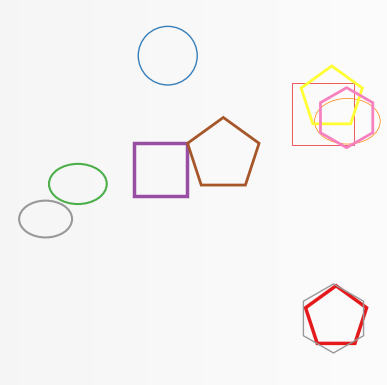[{"shape": "square", "thickness": 0.5, "radius": 0.4, "center": [0.833, 0.704]}, {"shape": "pentagon", "thickness": 2.5, "radius": 0.41, "center": [0.867, 0.175]}, {"shape": "circle", "thickness": 1, "radius": 0.38, "center": [0.433, 0.855]}, {"shape": "oval", "thickness": 1.5, "radius": 0.37, "center": [0.201, 0.522]}, {"shape": "square", "thickness": 2.5, "radius": 0.34, "center": [0.414, 0.56]}, {"shape": "oval", "thickness": 0.5, "radius": 0.42, "center": [0.896, 0.685]}, {"shape": "pentagon", "thickness": 2, "radius": 0.42, "center": [0.856, 0.746]}, {"shape": "pentagon", "thickness": 2, "radius": 0.48, "center": [0.576, 0.598]}, {"shape": "hexagon", "thickness": 2, "radius": 0.39, "center": [0.894, 0.694]}, {"shape": "oval", "thickness": 1.5, "radius": 0.34, "center": [0.118, 0.431]}, {"shape": "hexagon", "thickness": 1, "radius": 0.45, "center": [0.861, 0.173]}]